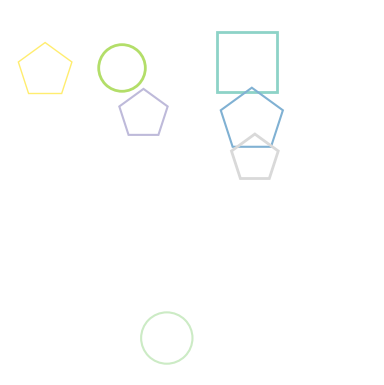[{"shape": "square", "thickness": 2, "radius": 0.39, "center": [0.642, 0.839]}, {"shape": "pentagon", "thickness": 1.5, "radius": 0.33, "center": [0.373, 0.703]}, {"shape": "pentagon", "thickness": 1.5, "radius": 0.42, "center": [0.654, 0.687]}, {"shape": "circle", "thickness": 2, "radius": 0.3, "center": [0.317, 0.823]}, {"shape": "pentagon", "thickness": 2, "radius": 0.32, "center": [0.662, 0.588]}, {"shape": "circle", "thickness": 1.5, "radius": 0.33, "center": [0.433, 0.122]}, {"shape": "pentagon", "thickness": 1, "radius": 0.37, "center": [0.117, 0.816]}]